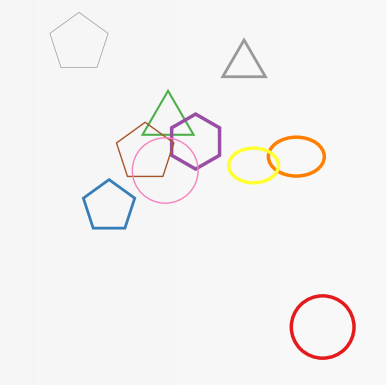[{"shape": "circle", "thickness": 2.5, "radius": 0.4, "center": [0.833, 0.151]}, {"shape": "pentagon", "thickness": 2, "radius": 0.35, "center": [0.281, 0.464]}, {"shape": "triangle", "thickness": 1.5, "radius": 0.38, "center": [0.434, 0.688]}, {"shape": "hexagon", "thickness": 2.5, "radius": 0.36, "center": [0.505, 0.632]}, {"shape": "oval", "thickness": 2.5, "radius": 0.36, "center": [0.765, 0.593]}, {"shape": "oval", "thickness": 2.5, "radius": 0.32, "center": [0.655, 0.57]}, {"shape": "pentagon", "thickness": 1, "radius": 0.39, "center": [0.375, 0.605]}, {"shape": "circle", "thickness": 1, "radius": 0.42, "center": [0.426, 0.557]}, {"shape": "triangle", "thickness": 2, "radius": 0.32, "center": [0.63, 0.832]}, {"shape": "pentagon", "thickness": 0.5, "radius": 0.4, "center": [0.204, 0.889]}]